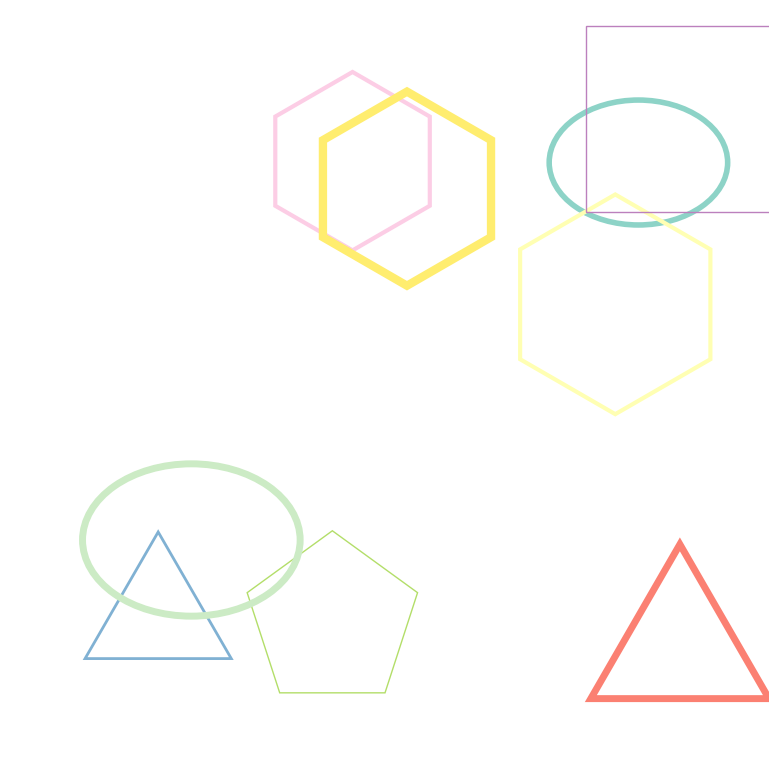[{"shape": "oval", "thickness": 2, "radius": 0.58, "center": [0.829, 0.789]}, {"shape": "hexagon", "thickness": 1.5, "radius": 0.71, "center": [0.799, 0.605]}, {"shape": "triangle", "thickness": 2.5, "radius": 0.67, "center": [0.883, 0.159]}, {"shape": "triangle", "thickness": 1, "radius": 0.55, "center": [0.205, 0.2]}, {"shape": "pentagon", "thickness": 0.5, "radius": 0.58, "center": [0.432, 0.194]}, {"shape": "hexagon", "thickness": 1.5, "radius": 0.58, "center": [0.458, 0.791]}, {"shape": "square", "thickness": 0.5, "radius": 0.61, "center": [0.882, 0.845]}, {"shape": "oval", "thickness": 2.5, "radius": 0.71, "center": [0.248, 0.299]}, {"shape": "hexagon", "thickness": 3, "radius": 0.63, "center": [0.529, 0.755]}]